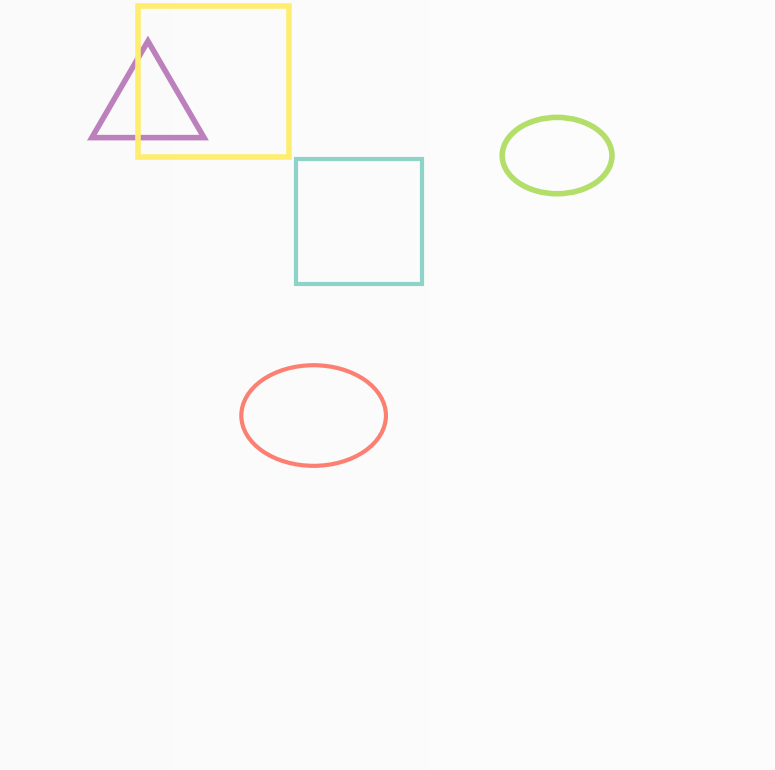[{"shape": "square", "thickness": 1.5, "radius": 0.41, "center": [0.464, 0.713]}, {"shape": "oval", "thickness": 1.5, "radius": 0.47, "center": [0.405, 0.46]}, {"shape": "oval", "thickness": 2, "radius": 0.35, "center": [0.719, 0.798]}, {"shape": "triangle", "thickness": 2, "radius": 0.42, "center": [0.191, 0.863]}, {"shape": "square", "thickness": 2, "radius": 0.49, "center": [0.275, 0.894]}]